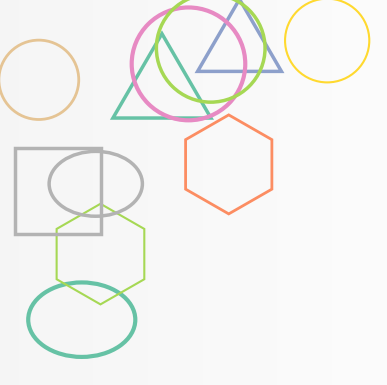[{"shape": "oval", "thickness": 3, "radius": 0.69, "center": [0.211, 0.17]}, {"shape": "triangle", "thickness": 2.5, "radius": 0.73, "center": [0.418, 0.766]}, {"shape": "hexagon", "thickness": 2, "radius": 0.64, "center": [0.59, 0.573]}, {"shape": "triangle", "thickness": 2.5, "radius": 0.62, "center": [0.618, 0.877]}, {"shape": "circle", "thickness": 3, "radius": 0.73, "center": [0.486, 0.834]}, {"shape": "hexagon", "thickness": 1.5, "radius": 0.65, "center": [0.259, 0.34]}, {"shape": "circle", "thickness": 2.5, "radius": 0.7, "center": [0.544, 0.875]}, {"shape": "circle", "thickness": 1.5, "radius": 0.54, "center": [0.844, 0.895]}, {"shape": "circle", "thickness": 2, "radius": 0.52, "center": [0.1, 0.793]}, {"shape": "oval", "thickness": 2.5, "radius": 0.6, "center": [0.247, 0.523]}, {"shape": "square", "thickness": 2.5, "radius": 0.56, "center": [0.15, 0.503]}]